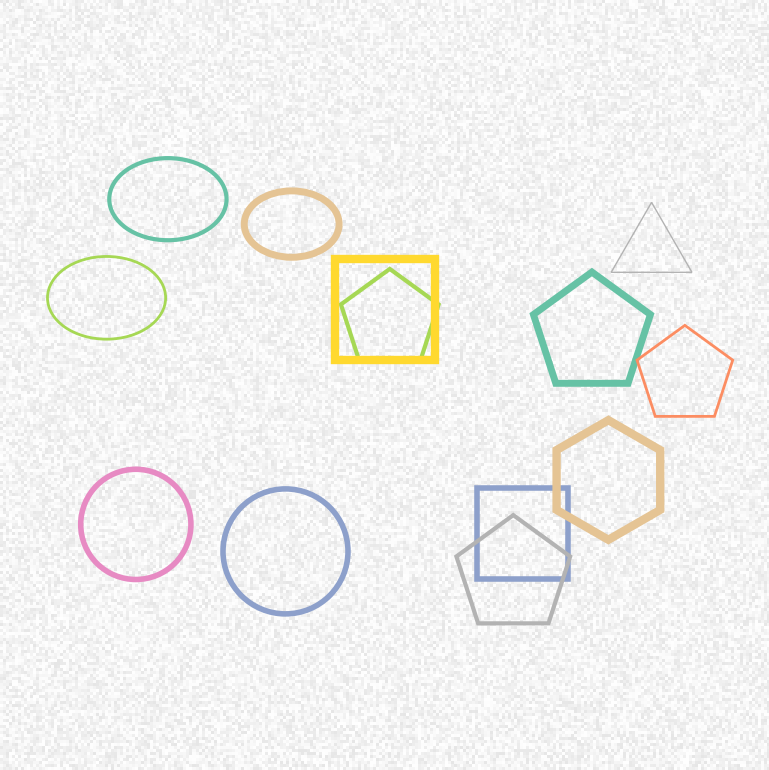[{"shape": "pentagon", "thickness": 2.5, "radius": 0.4, "center": [0.769, 0.567]}, {"shape": "oval", "thickness": 1.5, "radius": 0.38, "center": [0.218, 0.741]}, {"shape": "pentagon", "thickness": 1, "radius": 0.33, "center": [0.889, 0.512]}, {"shape": "circle", "thickness": 2, "radius": 0.41, "center": [0.371, 0.284]}, {"shape": "square", "thickness": 2, "radius": 0.3, "center": [0.678, 0.307]}, {"shape": "circle", "thickness": 2, "radius": 0.36, "center": [0.176, 0.319]}, {"shape": "pentagon", "thickness": 1.5, "radius": 0.33, "center": [0.506, 0.584]}, {"shape": "oval", "thickness": 1, "radius": 0.38, "center": [0.138, 0.613]}, {"shape": "square", "thickness": 3, "radius": 0.33, "center": [0.5, 0.598]}, {"shape": "hexagon", "thickness": 3, "radius": 0.39, "center": [0.79, 0.377]}, {"shape": "oval", "thickness": 2.5, "radius": 0.31, "center": [0.379, 0.709]}, {"shape": "pentagon", "thickness": 1.5, "radius": 0.39, "center": [0.667, 0.253]}, {"shape": "triangle", "thickness": 0.5, "radius": 0.3, "center": [0.846, 0.677]}]